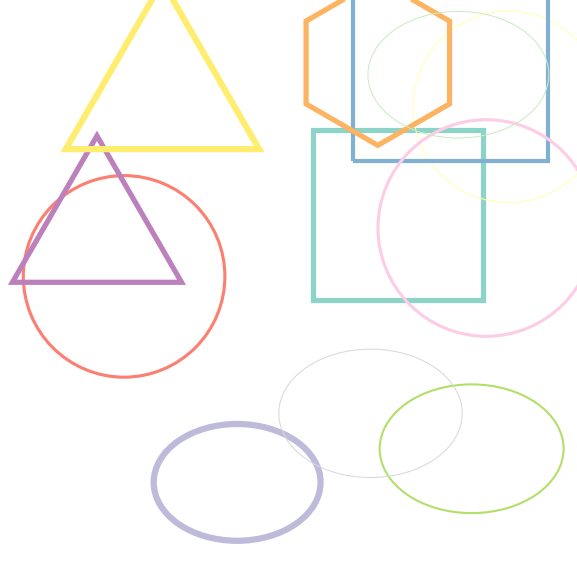[{"shape": "square", "thickness": 2.5, "radius": 0.74, "center": [0.69, 0.627]}, {"shape": "circle", "thickness": 0.5, "radius": 0.83, "center": [0.881, 0.814]}, {"shape": "oval", "thickness": 3, "radius": 0.72, "center": [0.411, 0.164]}, {"shape": "circle", "thickness": 1.5, "radius": 0.87, "center": [0.215, 0.521]}, {"shape": "square", "thickness": 2, "radius": 0.84, "center": [0.779, 0.89]}, {"shape": "hexagon", "thickness": 2.5, "radius": 0.72, "center": [0.654, 0.891]}, {"shape": "oval", "thickness": 1, "radius": 0.8, "center": [0.817, 0.222]}, {"shape": "circle", "thickness": 1.5, "radius": 0.94, "center": [0.842, 0.604]}, {"shape": "oval", "thickness": 0.5, "radius": 0.79, "center": [0.642, 0.283]}, {"shape": "triangle", "thickness": 2.5, "radius": 0.85, "center": [0.168, 0.595]}, {"shape": "oval", "thickness": 0.5, "radius": 0.78, "center": [0.794, 0.87]}, {"shape": "triangle", "thickness": 3, "radius": 0.97, "center": [0.281, 0.838]}]